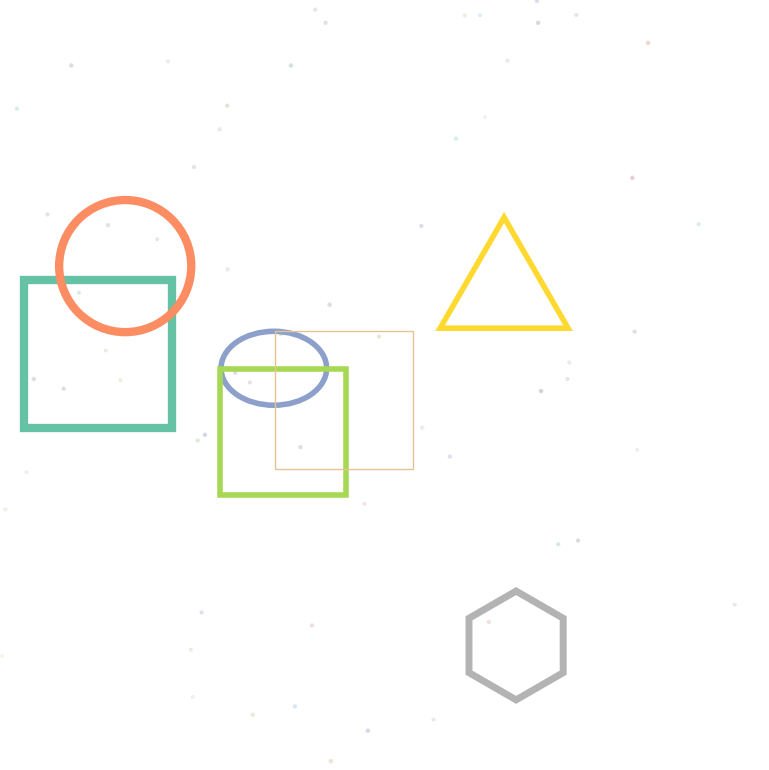[{"shape": "square", "thickness": 3, "radius": 0.48, "center": [0.127, 0.54]}, {"shape": "circle", "thickness": 3, "radius": 0.43, "center": [0.163, 0.654]}, {"shape": "oval", "thickness": 2, "radius": 0.34, "center": [0.356, 0.522]}, {"shape": "square", "thickness": 2, "radius": 0.41, "center": [0.368, 0.439]}, {"shape": "triangle", "thickness": 2, "radius": 0.48, "center": [0.655, 0.622]}, {"shape": "square", "thickness": 0.5, "radius": 0.45, "center": [0.446, 0.48]}, {"shape": "hexagon", "thickness": 2.5, "radius": 0.35, "center": [0.67, 0.162]}]